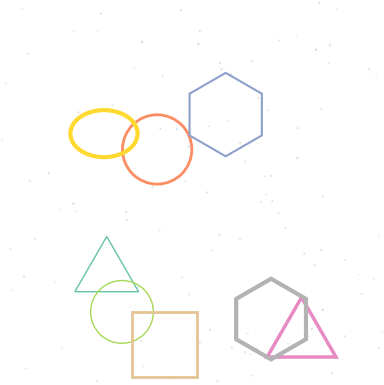[{"shape": "triangle", "thickness": 1, "radius": 0.48, "center": [0.277, 0.29]}, {"shape": "circle", "thickness": 2, "radius": 0.45, "center": [0.408, 0.612]}, {"shape": "hexagon", "thickness": 1.5, "radius": 0.54, "center": [0.586, 0.702]}, {"shape": "triangle", "thickness": 2.5, "radius": 0.52, "center": [0.783, 0.124]}, {"shape": "circle", "thickness": 1, "radius": 0.41, "center": [0.317, 0.19]}, {"shape": "oval", "thickness": 3, "radius": 0.44, "center": [0.27, 0.653]}, {"shape": "square", "thickness": 2, "radius": 0.42, "center": [0.427, 0.106]}, {"shape": "hexagon", "thickness": 3, "radius": 0.52, "center": [0.704, 0.171]}]